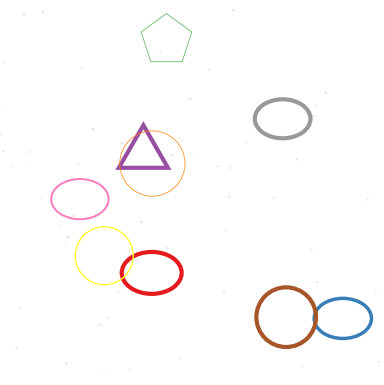[{"shape": "oval", "thickness": 3, "radius": 0.39, "center": [0.394, 0.291]}, {"shape": "oval", "thickness": 2.5, "radius": 0.37, "center": [0.89, 0.173]}, {"shape": "pentagon", "thickness": 0.5, "radius": 0.35, "center": [0.432, 0.896]}, {"shape": "triangle", "thickness": 3, "radius": 0.37, "center": [0.372, 0.601]}, {"shape": "circle", "thickness": 0.5, "radius": 0.42, "center": [0.396, 0.575]}, {"shape": "circle", "thickness": 1, "radius": 0.38, "center": [0.271, 0.336]}, {"shape": "circle", "thickness": 3, "radius": 0.39, "center": [0.743, 0.176]}, {"shape": "oval", "thickness": 1.5, "radius": 0.37, "center": [0.208, 0.483]}, {"shape": "oval", "thickness": 3, "radius": 0.36, "center": [0.734, 0.691]}]